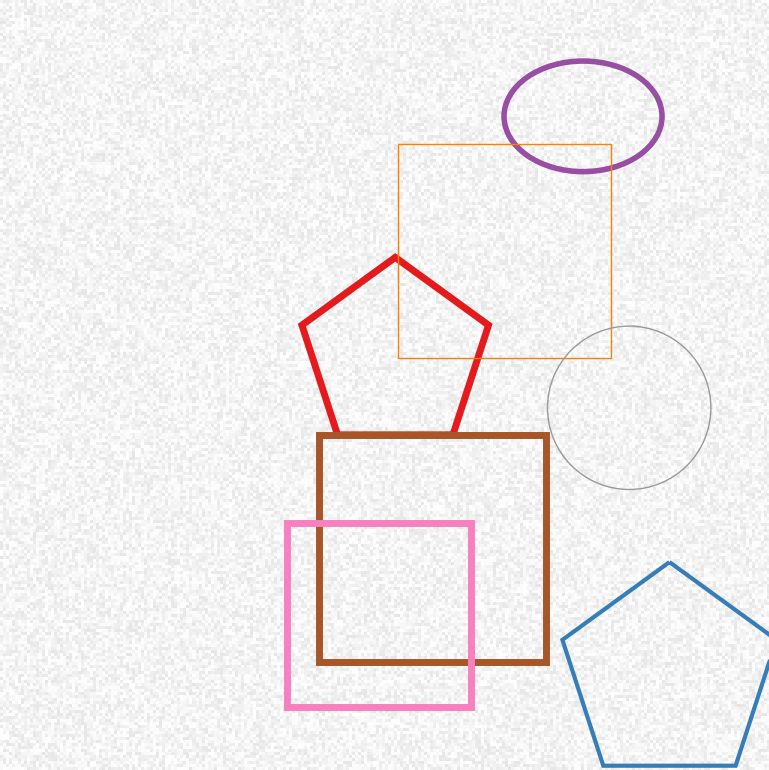[{"shape": "pentagon", "thickness": 2.5, "radius": 0.64, "center": [0.513, 0.538]}, {"shape": "pentagon", "thickness": 1.5, "radius": 0.73, "center": [0.869, 0.124]}, {"shape": "oval", "thickness": 2, "radius": 0.51, "center": [0.757, 0.849]}, {"shape": "square", "thickness": 0.5, "radius": 0.69, "center": [0.655, 0.674]}, {"shape": "square", "thickness": 2.5, "radius": 0.74, "center": [0.561, 0.288]}, {"shape": "square", "thickness": 2.5, "radius": 0.6, "center": [0.492, 0.201]}, {"shape": "circle", "thickness": 0.5, "radius": 0.53, "center": [0.817, 0.47]}]